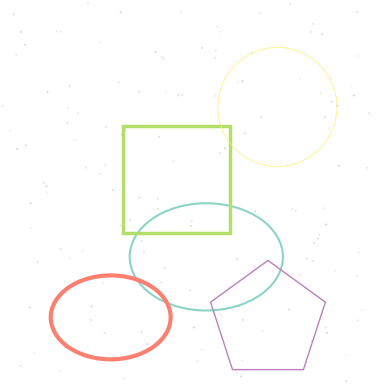[{"shape": "oval", "thickness": 1.5, "radius": 1.0, "center": [0.536, 0.333]}, {"shape": "oval", "thickness": 3, "radius": 0.78, "center": [0.288, 0.176]}, {"shape": "square", "thickness": 2.5, "radius": 0.69, "center": [0.458, 0.535]}, {"shape": "pentagon", "thickness": 1, "radius": 0.78, "center": [0.696, 0.167]}, {"shape": "circle", "thickness": 0.5, "radius": 0.77, "center": [0.721, 0.722]}]